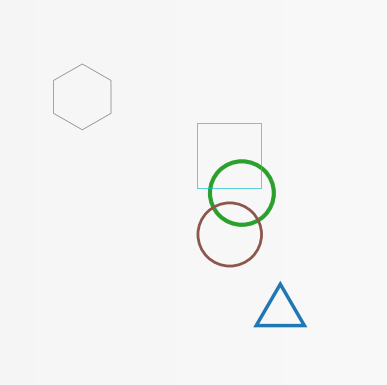[{"shape": "triangle", "thickness": 2.5, "radius": 0.36, "center": [0.723, 0.19]}, {"shape": "circle", "thickness": 3, "radius": 0.41, "center": [0.624, 0.499]}, {"shape": "circle", "thickness": 2, "radius": 0.41, "center": [0.593, 0.391]}, {"shape": "hexagon", "thickness": 0.5, "radius": 0.43, "center": [0.212, 0.748]}, {"shape": "square", "thickness": 0.5, "radius": 0.42, "center": [0.591, 0.596]}]